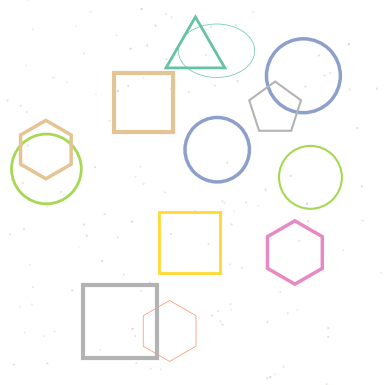[{"shape": "triangle", "thickness": 2, "radius": 0.44, "center": [0.508, 0.868]}, {"shape": "oval", "thickness": 0.5, "radius": 0.5, "center": [0.562, 0.868]}, {"shape": "hexagon", "thickness": 0.5, "radius": 0.4, "center": [0.441, 0.14]}, {"shape": "circle", "thickness": 2.5, "radius": 0.48, "center": [0.788, 0.803]}, {"shape": "circle", "thickness": 2.5, "radius": 0.42, "center": [0.564, 0.611]}, {"shape": "hexagon", "thickness": 2.5, "radius": 0.41, "center": [0.766, 0.344]}, {"shape": "circle", "thickness": 2, "radius": 0.45, "center": [0.12, 0.561]}, {"shape": "circle", "thickness": 1.5, "radius": 0.41, "center": [0.806, 0.539]}, {"shape": "square", "thickness": 2, "radius": 0.4, "center": [0.492, 0.37]}, {"shape": "hexagon", "thickness": 2.5, "radius": 0.38, "center": [0.119, 0.611]}, {"shape": "square", "thickness": 3, "radius": 0.38, "center": [0.372, 0.733]}, {"shape": "square", "thickness": 3, "radius": 0.47, "center": [0.312, 0.165]}, {"shape": "pentagon", "thickness": 1.5, "radius": 0.35, "center": [0.715, 0.718]}]